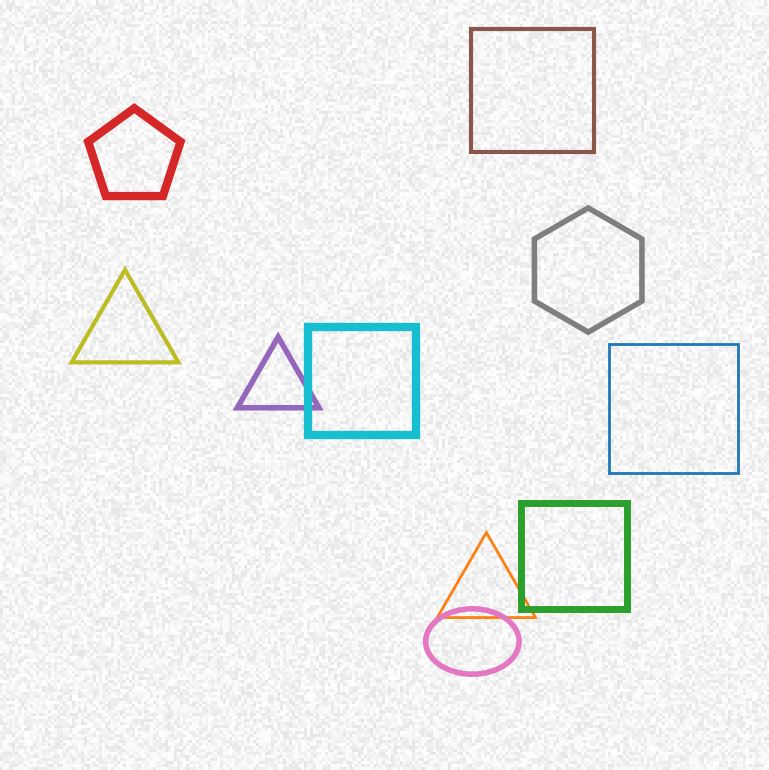[{"shape": "square", "thickness": 1, "radius": 0.42, "center": [0.875, 0.469]}, {"shape": "triangle", "thickness": 1, "radius": 0.37, "center": [0.632, 0.235]}, {"shape": "square", "thickness": 2.5, "radius": 0.35, "center": [0.745, 0.278]}, {"shape": "pentagon", "thickness": 3, "radius": 0.32, "center": [0.174, 0.796]}, {"shape": "triangle", "thickness": 2, "radius": 0.31, "center": [0.361, 0.501]}, {"shape": "square", "thickness": 1.5, "radius": 0.4, "center": [0.692, 0.882]}, {"shape": "oval", "thickness": 2, "radius": 0.3, "center": [0.613, 0.167]}, {"shape": "hexagon", "thickness": 2, "radius": 0.4, "center": [0.764, 0.649]}, {"shape": "triangle", "thickness": 1.5, "radius": 0.4, "center": [0.162, 0.569]}, {"shape": "square", "thickness": 3, "radius": 0.35, "center": [0.47, 0.506]}]